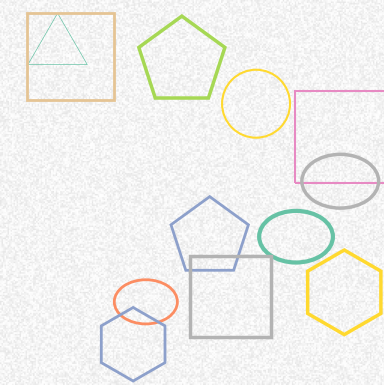[{"shape": "triangle", "thickness": 0.5, "radius": 0.45, "center": [0.15, 0.877]}, {"shape": "oval", "thickness": 3, "radius": 0.48, "center": [0.769, 0.385]}, {"shape": "oval", "thickness": 2, "radius": 0.41, "center": [0.379, 0.216]}, {"shape": "hexagon", "thickness": 2, "radius": 0.48, "center": [0.346, 0.106]}, {"shape": "pentagon", "thickness": 2, "radius": 0.53, "center": [0.545, 0.384]}, {"shape": "square", "thickness": 1.5, "radius": 0.59, "center": [0.885, 0.644]}, {"shape": "pentagon", "thickness": 2.5, "radius": 0.59, "center": [0.472, 0.841]}, {"shape": "circle", "thickness": 1.5, "radius": 0.44, "center": [0.665, 0.731]}, {"shape": "hexagon", "thickness": 2.5, "radius": 0.55, "center": [0.894, 0.241]}, {"shape": "square", "thickness": 2, "radius": 0.57, "center": [0.183, 0.854]}, {"shape": "oval", "thickness": 2.5, "radius": 0.5, "center": [0.884, 0.529]}, {"shape": "square", "thickness": 2.5, "radius": 0.53, "center": [0.598, 0.231]}]